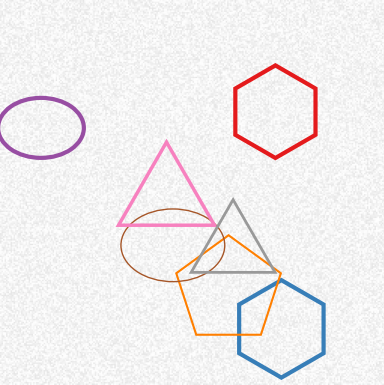[{"shape": "hexagon", "thickness": 3, "radius": 0.6, "center": [0.715, 0.71]}, {"shape": "hexagon", "thickness": 3, "radius": 0.63, "center": [0.731, 0.146]}, {"shape": "oval", "thickness": 3, "radius": 0.56, "center": [0.106, 0.668]}, {"shape": "pentagon", "thickness": 1.5, "radius": 0.71, "center": [0.594, 0.246]}, {"shape": "oval", "thickness": 1, "radius": 0.67, "center": [0.449, 0.363]}, {"shape": "triangle", "thickness": 2.5, "radius": 0.72, "center": [0.432, 0.487]}, {"shape": "triangle", "thickness": 2, "radius": 0.63, "center": [0.605, 0.355]}]